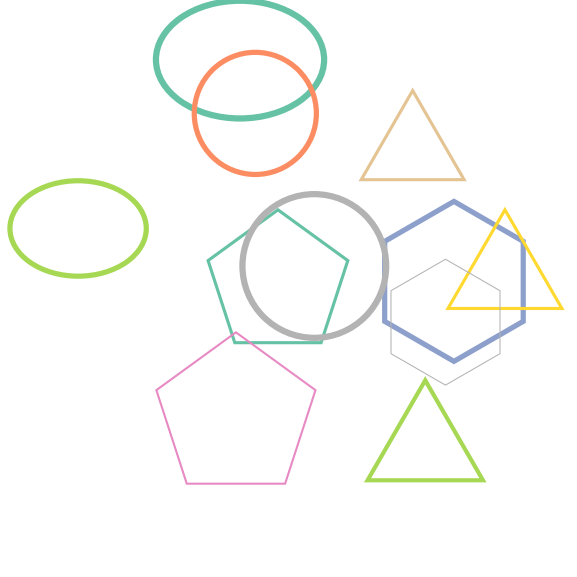[{"shape": "pentagon", "thickness": 1.5, "radius": 0.64, "center": [0.481, 0.509]}, {"shape": "oval", "thickness": 3, "radius": 0.73, "center": [0.416, 0.896]}, {"shape": "circle", "thickness": 2.5, "radius": 0.53, "center": [0.442, 0.803]}, {"shape": "hexagon", "thickness": 2.5, "radius": 0.69, "center": [0.786, 0.512]}, {"shape": "pentagon", "thickness": 1, "radius": 0.72, "center": [0.409, 0.279]}, {"shape": "triangle", "thickness": 2, "radius": 0.58, "center": [0.736, 0.225]}, {"shape": "oval", "thickness": 2.5, "radius": 0.59, "center": [0.135, 0.604]}, {"shape": "triangle", "thickness": 1.5, "radius": 0.57, "center": [0.874, 0.522]}, {"shape": "triangle", "thickness": 1.5, "radius": 0.51, "center": [0.715, 0.739]}, {"shape": "hexagon", "thickness": 0.5, "radius": 0.54, "center": [0.771, 0.441]}, {"shape": "circle", "thickness": 3, "radius": 0.62, "center": [0.544, 0.539]}]